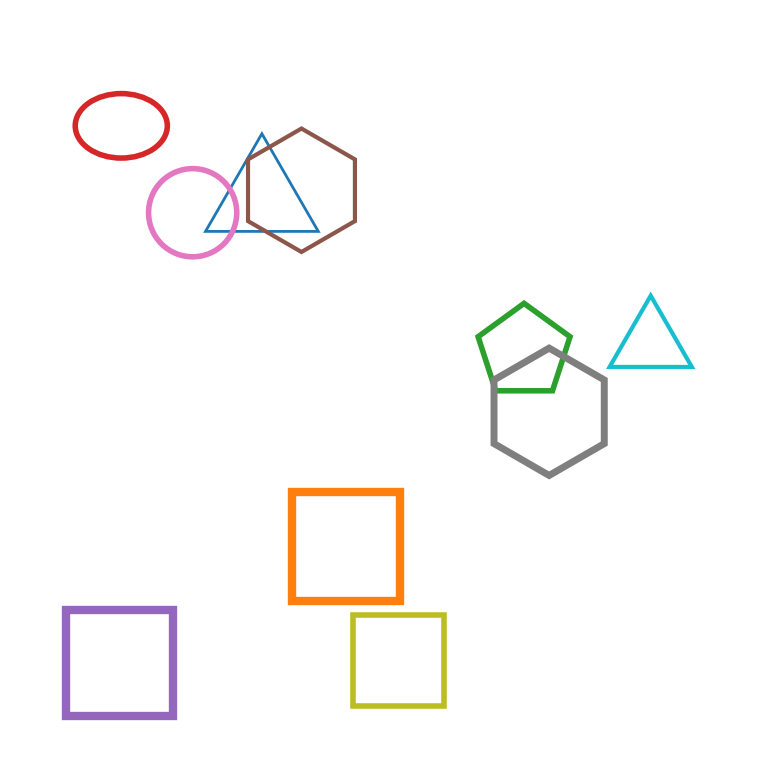[{"shape": "triangle", "thickness": 1, "radius": 0.42, "center": [0.34, 0.742]}, {"shape": "square", "thickness": 3, "radius": 0.35, "center": [0.449, 0.291]}, {"shape": "pentagon", "thickness": 2, "radius": 0.31, "center": [0.681, 0.543]}, {"shape": "oval", "thickness": 2, "radius": 0.3, "center": [0.158, 0.837]}, {"shape": "square", "thickness": 3, "radius": 0.35, "center": [0.155, 0.139]}, {"shape": "hexagon", "thickness": 1.5, "radius": 0.4, "center": [0.392, 0.753]}, {"shape": "circle", "thickness": 2, "radius": 0.29, "center": [0.25, 0.724]}, {"shape": "hexagon", "thickness": 2.5, "radius": 0.41, "center": [0.713, 0.465]}, {"shape": "square", "thickness": 2, "radius": 0.3, "center": [0.518, 0.142]}, {"shape": "triangle", "thickness": 1.5, "radius": 0.31, "center": [0.845, 0.554]}]